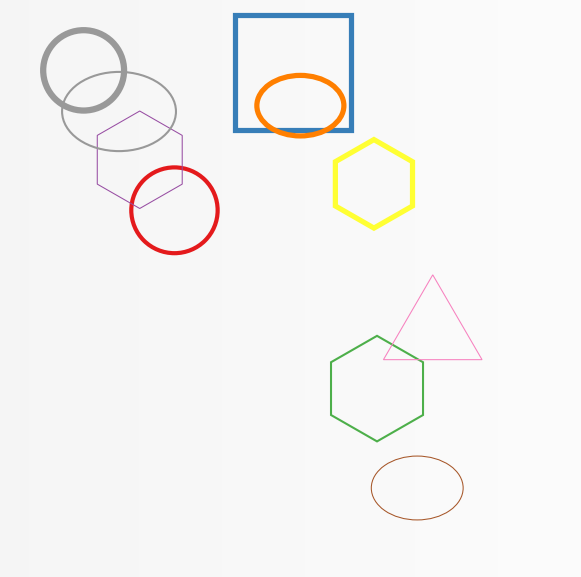[{"shape": "circle", "thickness": 2, "radius": 0.37, "center": [0.3, 0.635]}, {"shape": "square", "thickness": 2.5, "radius": 0.5, "center": [0.504, 0.873]}, {"shape": "hexagon", "thickness": 1, "radius": 0.46, "center": [0.649, 0.326]}, {"shape": "hexagon", "thickness": 0.5, "radius": 0.42, "center": [0.24, 0.723]}, {"shape": "oval", "thickness": 2.5, "radius": 0.37, "center": [0.517, 0.816]}, {"shape": "hexagon", "thickness": 2.5, "radius": 0.38, "center": [0.643, 0.681]}, {"shape": "oval", "thickness": 0.5, "radius": 0.4, "center": [0.718, 0.154]}, {"shape": "triangle", "thickness": 0.5, "radius": 0.49, "center": [0.745, 0.425]}, {"shape": "circle", "thickness": 3, "radius": 0.35, "center": [0.144, 0.877]}, {"shape": "oval", "thickness": 1, "radius": 0.49, "center": [0.205, 0.806]}]